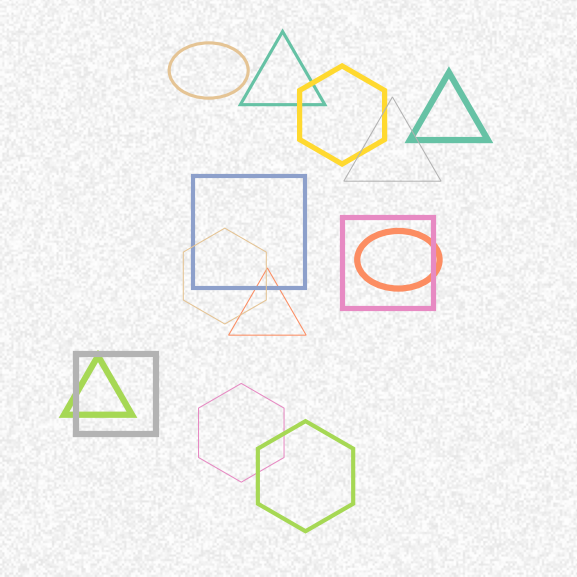[{"shape": "triangle", "thickness": 3, "radius": 0.39, "center": [0.777, 0.796]}, {"shape": "triangle", "thickness": 1.5, "radius": 0.42, "center": [0.489, 0.86]}, {"shape": "oval", "thickness": 3, "radius": 0.36, "center": [0.69, 0.549]}, {"shape": "triangle", "thickness": 0.5, "radius": 0.39, "center": [0.463, 0.458]}, {"shape": "square", "thickness": 2, "radius": 0.48, "center": [0.432, 0.598]}, {"shape": "hexagon", "thickness": 0.5, "radius": 0.43, "center": [0.418, 0.25]}, {"shape": "square", "thickness": 2.5, "radius": 0.39, "center": [0.671, 0.544]}, {"shape": "triangle", "thickness": 3, "radius": 0.34, "center": [0.17, 0.315]}, {"shape": "hexagon", "thickness": 2, "radius": 0.48, "center": [0.529, 0.175]}, {"shape": "hexagon", "thickness": 2.5, "radius": 0.42, "center": [0.592, 0.8]}, {"shape": "hexagon", "thickness": 0.5, "radius": 0.41, "center": [0.389, 0.521]}, {"shape": "oval", "thickness": 1.5, "radius": 0.34, "center": [0.361, 0.877]}, {"shape": "square", "thickness": 3, "radius": 0.35, "center": [0.2, 0.317]}, {"shape": "triangle", "thickness": 0.5, "radius": 0.49, "center": [0.68, 0.734]}]